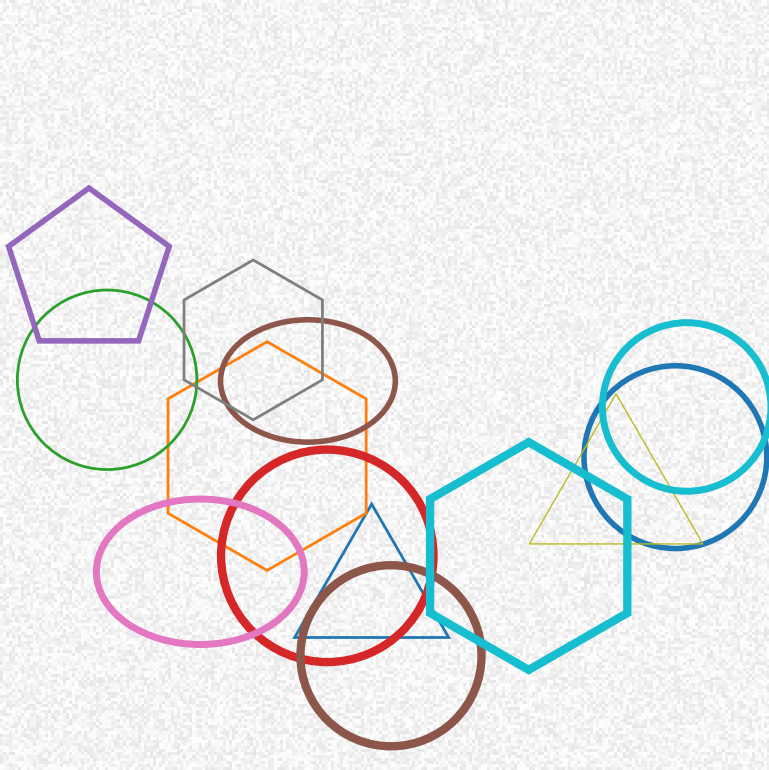[{"shape": "triangle", "thickness": 1, "radius": 0.58, "center": [0.483, 0.23]}, {"shape": "circle", "thickness": 2, "radius": 0.59, "center": [0.877, 0.406]}, {"shape": "hexagon", "thickness": 1, "radius": 0.74, "center": [0.347, 0.408]}, {"shape": "circle", "thickness": 1, "radius": 0.58, "center": [0.139, 0.507]}, {"shape": "circle", "thickness": 3, "radius": 0.69, "center": [0.425, 0.278]}, {"shape": "pentagon", "thickness": 2, "radius": 0.55, "center": [0.115, 0.646]}, {"shape": "circle", "thickness": 3, "radius": 0.59, "center": [0.508, 0.148]}, {"shape": "oval", "thickness": 2, "radius": 0.57, "center": [0.4, 0.505]}, {"shape": "oval", "thickness": 2.5, "radius": 0.67, "center": [0.26, 0.257]}, {"shape": "hexagon", "thickness": 1, "radius": 0.52, "center": [0.329, 0.559]}, {"shape": "triangle", "thickness": 0.5, "radius": 0.65, "center": [0.8, 0.359]}, {"shape": "hexagon", "thickness": 3, "radius": 0.74, "center": [0.687, 0.278]}, {"shape": "circle", "thickness": 2.5, "radius": 0.55, "center": [0.892, 0.471]}]